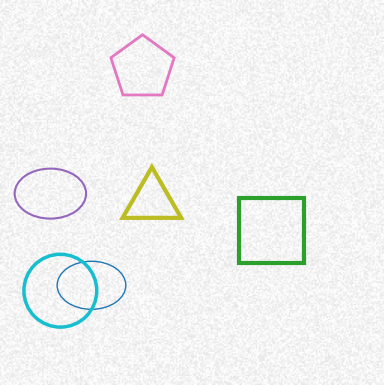[{"shape": "oval", "thickness": 1, "radius": 0.45, "center": [0.238, 0.259]}, {"shape": "square", "thickness": 3, "radius": 0.42, "center": [0.706, 0.401]}, {"shape": "oval", "thickness": 1.5, "radius": 0.46, "center": [0.131, 0.497]}, {"shape": "pentagon", "thickness": 2, "radius": 0.43, "center": [0.37, 0.823]}, {"shape": "triangle", "thickness": 3, "radius": 0.44, "center": [0.395, 0.478]}, {"shape": "circle", "thickness": 2.5, "radius": 0.47, "center": [0.157, 0.245]}]